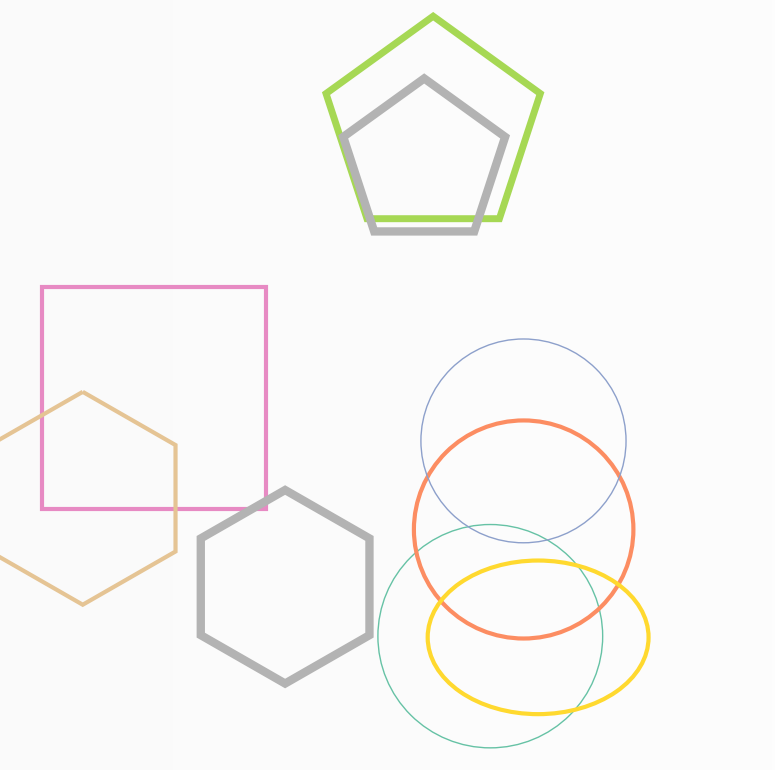[{"shape": "circle", "thickness": 0.5, "radius": 0.73, "center": [0.633, 0.174]}, {"shape": "circle", "thickness": 1.5, "radius": 0.71, "center": [0.676, 0.312]}, {"shape": "circle", "thickness": 0.5, "radius": 0.66, "center": [0.675, 0.427]}, {"shape": "square", "thickness": 1.5, "radius": 0.72, "center": [0.198, 0.483]}, {"shape": "pentagon", "thickness": 2.5, "radius": 0.73, "center": [0.559, 0.834]}, {"shape": "oval", "thickness": 1.5, "radius": 0.71, "center": [0.694, 0.172]}, {"shape": "hexagon", "thickness": 1.5, "radius": 0.69, "center": [0.107, 0.353]}, {"shape": "pentagon", "thickness": 3, "radius": 0.55, "center": [0.547, 0.788]}, {"shape": "hexagon", "thickness": 3, "radius": 0.63, "center": [0.368, 0.238]}]